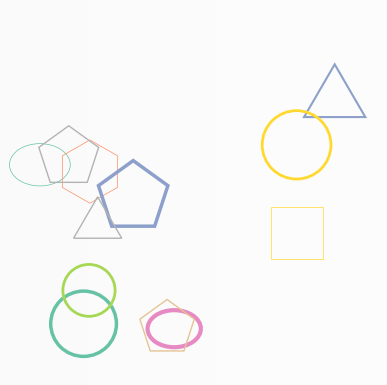[{"shape": "oval", "thickness": 0.5, "radius": 0.39, "center": [0.103, 0.572]}, {"shape": "circle", "thickness": 2.5, "radius": 0.42, "center": [0.216, 0.159]}, {"shape": "hexagon", "thickness": 0.5, "radius": 0.41, "center": [0.232, 0.554]}, {"shape": "pentagon", "thickness": 2.5, "radius": 0.47, "center": [0.344, 0.489]}, {"shape": "triangle", "thickness": 1.5, "radius": 0.46, "center": [0.864, 0.742]}, {"shape": "oval", "thickness": 3, "radius": 0.34, "center": [0.45, 0.146]}, {"shape": "circle", "thickness": 2, "radius": 0.34, "center": [0.23, 0.246]}, {"shape": "square", "thickness": 0.5, "radius": 0.33, "center": [0.766, 0.395]}, {"shape": "circle", "thickness": 2, "radius": 0.44, "center": [0.765, 0.624]}, {"shape": "pentagon", "thickness": 1, "radius": 0.37, "center": [0.431, 0.148]}, {"shape": "triangle", "thickness": 1, "radius": 0.36, "center": [0.252, 0.417]}, {"shape": "pentagon", "thickness": 1, "radius": 0.41, "center": [0.177, 0.592]}]